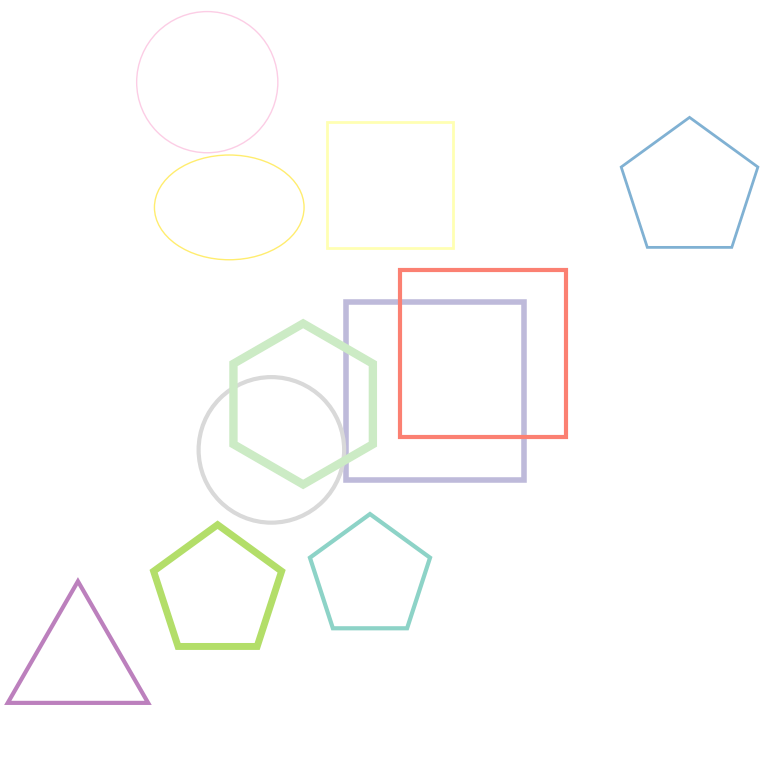[{"shape": "pentagon", "thickness": 1.5, "radius": 0.41, "center": [0.48, 0.25]}, {"shape": "square", "thickness": 1, "radius": 0.41, "center": [0.506, 0.76]}, {"shape": "square", "thickness": 2, "radius": 0.58, "center": [0.565, 0.493]}, {"shape": "square", "thickness": 1.5, "radius": 0.54, "center": [0.627, 0.541]}, {"shape": "pentagon", "thickness": 1, "radius": 0.47, "center": [0.896, 0.754]}, {"shape": "pentagon", "thickness": 2.5, "radius": 0.44, "center": [0.283, 0.231]}, {"shape": "circle", "thickness": 0.5, "radius": 0.46, "center": [0.269, 0.893]}, {"shape": "circle", "thickness": 1.5, "radius": 0.47, "center": [0.352, 0.416]}, {"shape": "triangle", "thickness": 1.5, "radius": 0.53, "center": [0.101, 0.14]}, {"shape": "hexagon", "thickness": 3, "radius": 0.52, "center": [0.394, 0.475]}, {"shape": "oval", "thickness": 0.5, "radius": 0.49, "center": [0.298, 0.731]}]